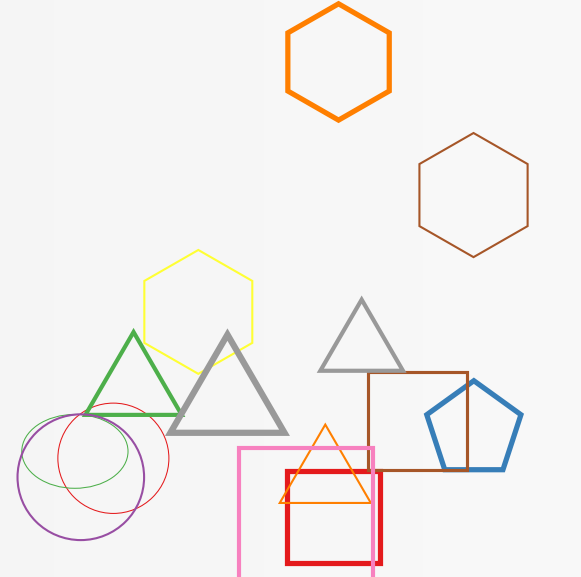[{"shape": "circle", "thickness": 0.5, "radius": 0.48, "center": [0.195, 0.206]}, {"shape": "square", "thickness": 2.5, "radius": 0.4, "center": [0.574, 0.104]}, {"shape": "pentagon", "thickness": 2.5, "radius": 0.43, "center": [0.815, 0.255]}, {"shape": "oval", "thickness": 0.5, "radius": 0.46, "center": [0.129, 0.218]}, {"shape": "triangle", "thickness": 2, "radius": 0.48, "center": [0.23, 0.329]}, {"shape": "circle", "thickness": 1, "radius": 0.54, "center": [0.139, 0.173]}, {"shape": "triangle", "thickness": 1, "radius": 0.45, "center": [0.56, 0.173]}, {"shape": "hexagon", "thickness": 2.5, "radius": 0.5, "center": [0.582, 0.892]}, {"shape": "hexagon", "thickness": 1, "radius": 0.54, "center": [0.341, 0.459]}, {"shape": "hexagon", "thickness": 1, "radius": 0.54, "center": [0.815, 0.661]}, {"shape": "square", "thickness": 1.5, "radius": 0.42, "center": [0.719, 0.269]}, {"shape": "square", "thickness": 2, "radius": 0.58, "center": [0.526, 0.108]}, {"shape": "triangle", "thickness": 3, "radius": 0.57, "center": [0.391, 0.306]}, {"shape": "triangle", "thickness": 2, "radius": 0.41, "center": [0.622, 0.398]}]